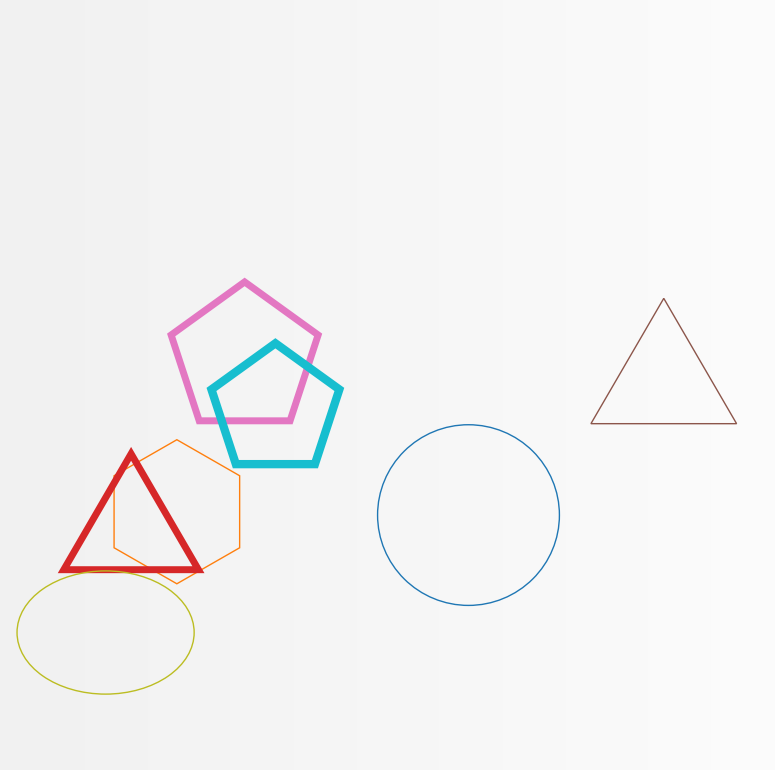[{"shape": "circle", "thickness": 0.5, "radius": 0.59, "center": [0.605, 0.331]}, {"shape": "hexagon", "thickness": 0.5, "radius": 0.47, "center": [0.228, 0.335]}, {"shape": "triangle", "thickness": 2.5, "radius": 0.5, "center": [0.169, 0.31]}, {"shape": "triangle", "thickness": 0.5, "radius": 0.54, "center": [0.856, 0.504]}, {"shape": "pentagon", "thickness": 2.5, "radius": 0.5, "center": [0.316, 0.534]}, {"shape": "oval", "thickness": 0.5, "radius": 0.57, "center": [0.136, 0.179]}, {"shape": "pentagon", "thickness": 3, "radius": 0.43, "center": [0.355, 0.467]}]